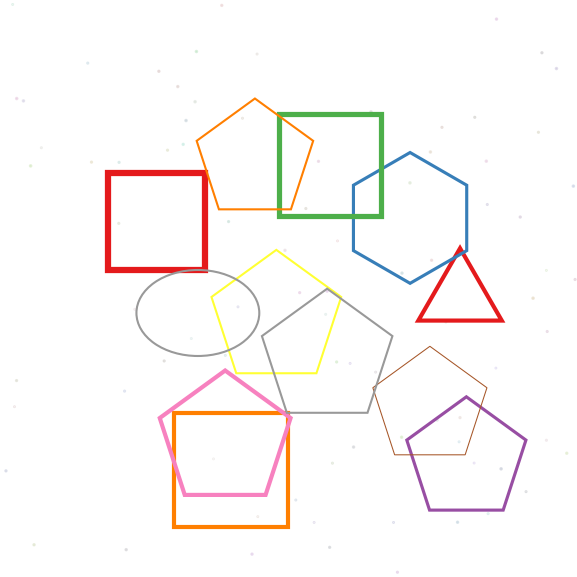[{"shape": "triangle", "thickness": 2, "radius": 0.42, "center": [0.797, 0.486]}, {"shape": "square", "thickness": 3, "radius": 0.42, "center": [0.271, 0.616]}, {"shape": "hexagon", "thickness": 1.5, "radius": 0.57, "center": [0.71, 0.622]}, {"shape": "square", "thickness": 2.5, "radius": 0.44, "center": [0.572, 0.713]}, {"shape": "pentagon", "thickness": 1.5, "radius": 0.54, "center": [0.808, 0.204]}, {"shape": "pentagon", "thickness": 1, "radius": 0.53, "center": [0.441, 0.722]}, {"shape": "square", "thickness": 2, "radius": 0.49, "center": [0.399, 0.185]}, {"shape": "pentagon", "thickness": 1, "radius": 0.59, "center": [0.479, 0.448]}, {"shape": "pentagon", "thickness": 0.5, "radius": 0.52, "center": [0.744, 0.296]}, {"shape": "pentagon", "thickness": 2, "radius": 0.6, "center": [0.39, 0.238]}, {"shape": "pentagon", "thickness": 1, "radius": 0.59, "center": [0.567, 0.38]}, {"shape": "oval", "thickness": 1, "radius": 0.53, "center": [0.343, 0.457]}]